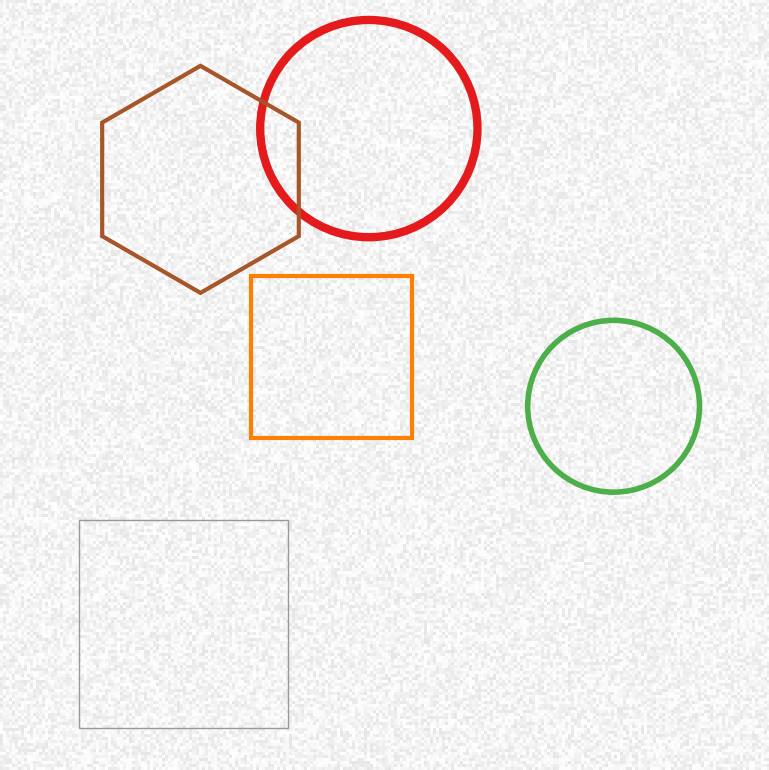[{"shape": "circle", "thickness": 3, "radius": 0.71, "center": [0.479, 0.833]}, {"shape": "circle", "thickness": 2, "radius": 0.56, "center": [0.797, 0.472]}, {"shape": "square", "thickness": 1.5, "radius": 0.52, "center": [0.43, 0.536]}, {"shape": "hexagon", "thickness": 1.5, "radius": 0.74, "center": [0.26, 0.767]}, {"shape": "square", "thickness": 0.5, "radius": 0.68, "center": [0.238, 0.189]}]